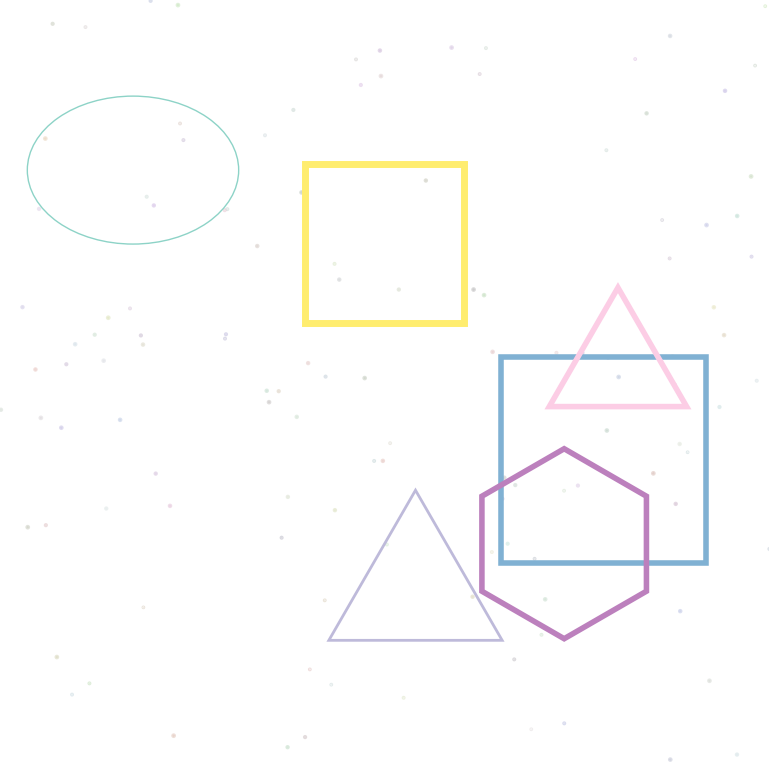[{"shape": "oval", "thickness": 0.5, "radius": 0.69, "center": [0.173, 0.779]}, {"shape": "triangle", "thickness": 1, "radius": 0.65, "center": [0.54, 0.233]}, {"shape": "square", "thickness": 2, "radius": 0.67, "center": [0.784, 0.403]}, {"shape": "triangle", "thickness": 2, "radius": 0.51, "center": [0.803, 0.523]}, {"shape": "hexagon", "thickness": 2, "radius": 0.62, "center": [0.733, 0.294]}, {"shape": "square", "thickness": 2.5, "radius": 0.52, "center": [0.499, 0.684]}]